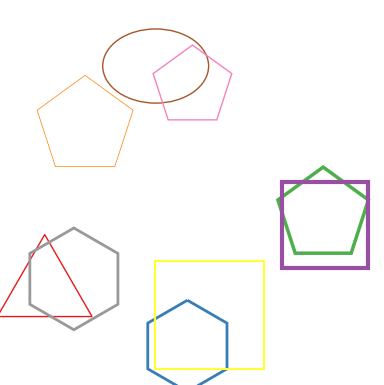[{"shape": "triangle", "thickness": 1, "radius": 0.71, "center": [0.116, 0.249]}, {"shape": "hexagon", "thickness": 2, "radius": 0.59, "center": [0.487, 0.101]}, {"shape": "pentagon", "thickness": 2.5, "radius": 0.62, "center": [0.839, 0.442]}, {"shape": "square", "thickness": 3, "radius": 0.56, "center": [0.844, 0.415]}, {"shape": "pentagon", "thickness": 0.5, "radius": 0.66, "center": [0.221, 0.673]}, {"shape": "square", "thickness": 1.5, "radius": 0.71, "center": [0.544, 0.182]}, {"shape": "oval", "thickness": 1, "radius": 0.69, "center": [0.404, 0.828]}, {"shape": "pentagon", "thickness": 1, "radius": 0.54, "center": [0.5, 0.776]}, {"shape": "hexagon", "thickness": 2, "radius": 0.66, "center": [0.192, 0.276]}]